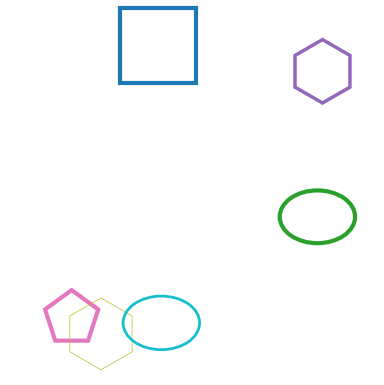[{"shape": "square", "thickness": 3, "radius": 0.49, "center": [0.41, 0.882]}, {"shape": "oval", "thickness": 3, "radius": 0.49, "center": [0.824, 0.437]}, {"shape": "hexagon", "thickness": 2.5, "radius": 0.41, "center": [0.838, 0.815]}, {"shape": "pentagon", "thickness": 3, "radius": 0.36, "center": [0.186, 0.174]}, {"shape": "hexagon", "thickness": 0.5, "radius": 0.47, "center": [0.262, 0.133]}, {"shape": "oval", "thickness": 2, "radius": 0.5, "center": [0.419, 0.161]}]